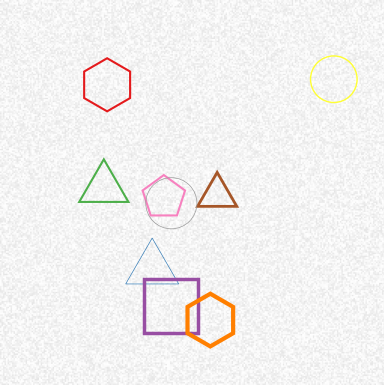[{"shape": "hexagon", "thickness": 1.5, "radius": 0.34, "center": [0.278, 0.78]}, {"shape": "triangle", "thickness": 0.5, "radius": 0.4, "center": [0.395, 0.302]}, {"shape": "triangle", "thickness": 1.5, "radius": 0.37, "center": [0.27, 0.512]}, {"shape": "square", "thickness": 2.5, "radius": 0.35, "center": [0.445, 0.206]}, {"shape": "hexagon", "thickness": 3, "radius": 0.34, "center": [0.546, 0.169]}, {"shape": "circle", "thickness": 1, "radius": 0.3, "center": [0.867, 0.794]}, {"shape": "triangle", "thickness": 2, "radius": 0.29, "center": [0.564, 0.493]}, {"shape": "pentagon", "thickness": 1.5, "radius": 0.29, "center": [0.426, 0.487]}, {"shape": "circle", "thickness": 0.5, "radius": 0.33, "center": [0.445, 0.472]}]